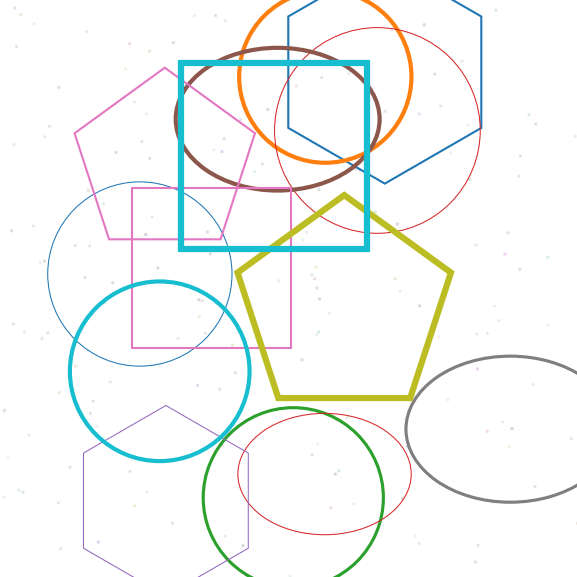[{"shape": "circle", "thickness": 0.5, "radius": 0.8, "center": [0.242, 0.525]}, {"shape": "hexagon", "thickness": 1, "radius": 0.96, "center": [0.666, 0.874]}, {"shape": "circle", "thickness": 2, "radius": 0.75, "center": [0.563, 0.866]}, {"shape": "circle", "thickness": 1.5, "radius": 0.78, "center": [0.508, 0.137]}, {"shape": "circle", "thickness": 0.5, "radius": 0.89, "center": [0.654, 0.773]}, {"shape": "oval", "thickness": 0.5, "radius": 0.75, "center": [0.562, 0.178]}, {"shape": "hexagon", "thickness": 0.5, "radius": 0.82, "center": [0.287, 0.132]}, {"shape": "oval", "thickness": 2, "radius": 0.88, "center": [0.481, 0.793]}, {"shape": "square", "thickness": 1, "radius": 0.69, "center": [0.367, 0.535]}, {"shape": "pentagon", "thickness": 1, "radius": 0.82, "center": [0.285, 0.718]}, {"shape": "oval", "thickness": 1.5, "radius": 0.9, "center": [0.884, 0.256]}, {"shape": "pentagon", "thickness": 3, "radius": 0.97, "center": [0.596, 0.467]}, {"shape": "square", "thickness": 3, "radius": 0.8, "center": [0.474, 0.729]}, {"shape": "circle", "thickness": 2, "radius": 0.78, "center": [0.277, 0.356]}]